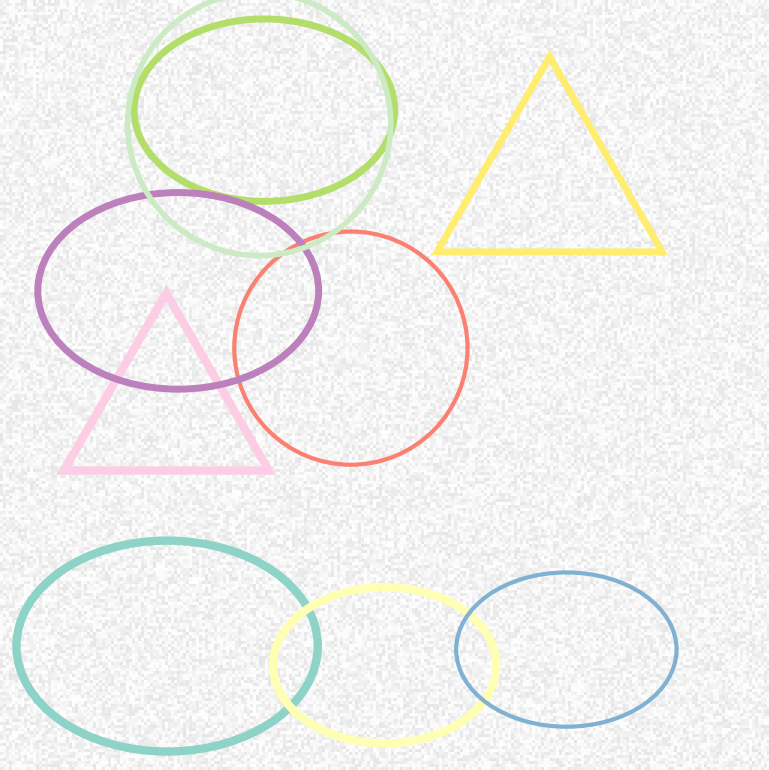[{"shape": "oval", "thickness": 3, "radius": 0.98, "center": [0.217, 0.161]}, {"shape": "oval", "thickness": 3, "radius": 0.72, "center": [0.5, 0.136]}, {"shape": "circle", "thickness": 1.5, "radius": 0.76, "center": [0.456, 0.548]}, {"shape": "oval", "thickness": 1.5, "radius": 0.72, "center": [0.736, 0.156]}, {"shape": "oval", "thickness": 2.5, "radius": 0.85, "center": [0.343, 0.857]}, {"shape": "triangle", "thickness": 3, "radius": 0.77, "center": [0.216, 0.466]}, {"shape": "oval", "thickness": 2.5, "radius": 0.91, "center": [0.231, 0.622]}, {"shape": "circle", "thickness": 2, "radius": 0.85, "center": [0.337, 0.839]}, {"shape": "triangle", "thickness": 2.5, "radius": 0.84, "center": [0.714, 0.757]}]